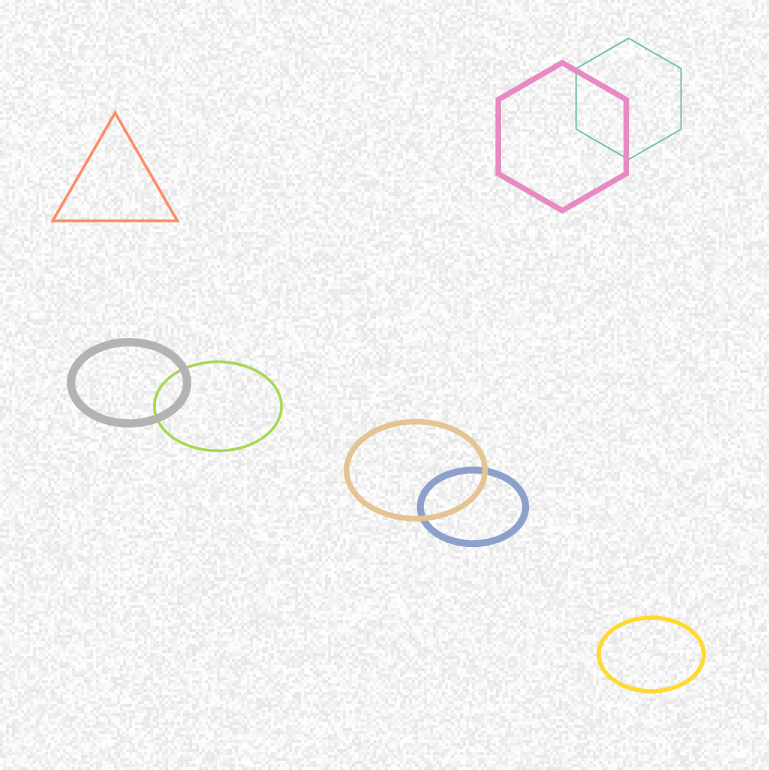[{"shape": "hexagon", "thickness": 0.5, "radius": 0.39, "center": [0.816, 0.872]}, {"shape": "triangle", "thickness": 1, "radius": 0.47, "center": [0.149, 0.76]}, {"shape": "oval", "thickness": 2.5, "radius": 0.34, "center": [0.614, 0.342]}, {"shape": "hexagon", "thickness": 2, "radius": 0.48, "center": [0.73, 0.823]}, {"shape": "oval", "thickness": 1, "radius": 0.41, "center": [0.283, 0.472]}, {"shape": "oval", "thickness": 1.5, "radius": 0.34, "center": [0.846, 0.15]}, {"shape": "oval", "thickness": 2, "radius": 0.45, "center": [0.54, 0.389]}, {"shape": "oval", "thickness": 3, "radius": 0.38, "center": [0.168, 0.503]}]